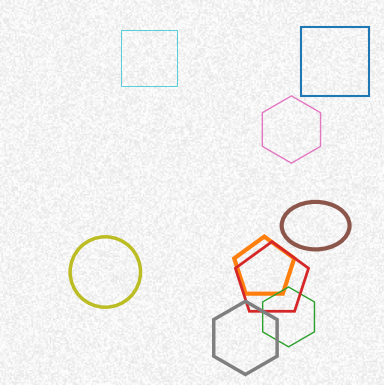[{"shape": "square", "thickness": 1.5, "radius": 0.44, "center": [0.869, 0.84]}, {"shape": "pentagon", "thickness": 3, "radius": 0.41, "center": [0.686, 0.304]}, {"shape": "hexagon", "thickness": 1, "radius": 0.39, "center": [0.75, 0.177]}, {"shape": "pentagon", "thickness": 2, "radius": 0.5, "center": [0.706, 0.272]}, {"shape": "oval", "thickness": 3, "radius": 0.44, "center": [0.82, 0.414]}, {"shape": "hexagon", "thickness": 1, "radius": 0.44, "center": [0.757, 0.664]}, {"shape": "hexagon", "thickness": 2.5, "radius": 0.48, "center": [0.638, 0.122]}, {"shape": "circle", "thickness": 2.5, "radius": 0.46, "center": [0.274, 0.293]}, {"shape": "square", "thickness": 0.5, "radius": 0.36, "center": [0.387, 0.85]}]